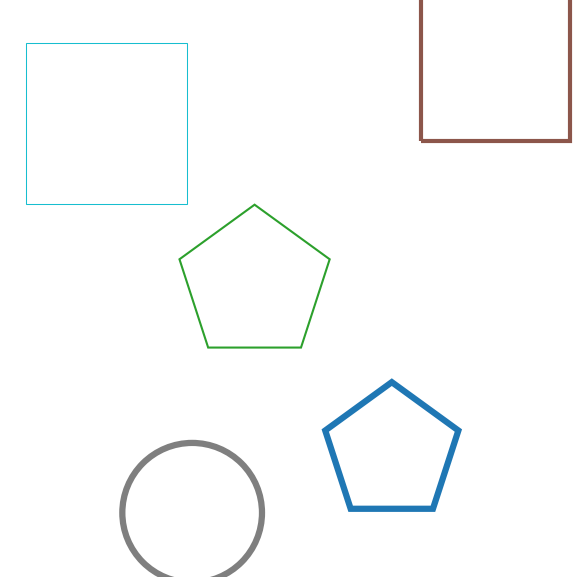[{"shape": "pentagon", "thickness": 3, "radius": 0.61, "center": [0.678, 0.216]}, {"shape": "pentagon", "thickness": 1, "radius": 0.68, "center": [0.441, 0.508]}, {"shape": "square", "thickness": 2, "radius": 0.64, "center": [0.858, 0.884]}, {"shape": "circle", "thickness": 3, "radius": 0.6, "center": [0.333, 0.111]}, {"shape": "square", "thickness": 0.5, "radius": 0.7, "center": [0.184, 0.786]}]